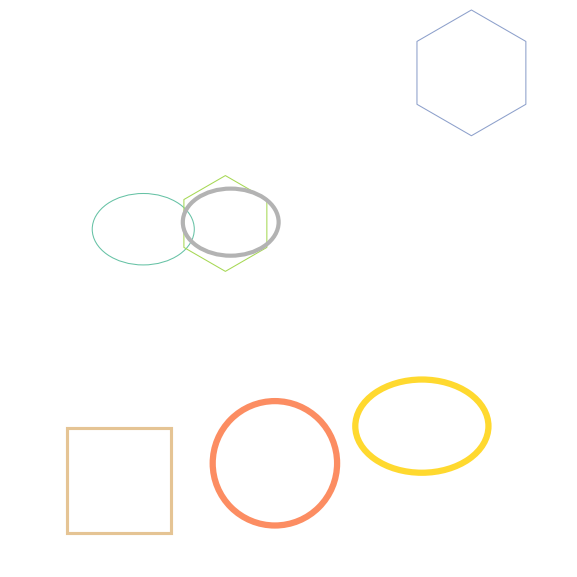[{"shape": "oval", "thickness": 0.5, "radius": 0.44, "center": [0.248, 0.602]}, {"shape": "circle", "thickness": 3, "radius": 0.54, "center": [0.476, 0.197]}, {"shape": "hexagon", "thickness": 0.5, "radius": 0.54, "center": [0.816, 0.873]}, {"shape": "hexagon", "thickness": 0.5, "radius": 0.41, "center": [0.39, 0.612]}, {"shape": "oval", "thickness": 3, "radius": 0.58, "center": [0.731, 0.261]}, {"shape": "square", "thickness": 1.5, "radius": 0.45, "center": [0.206, 0.167]}, {"shape": "oval", "thickness": 2, "radius": 0.41, "center": [0.4, 0.614]}]